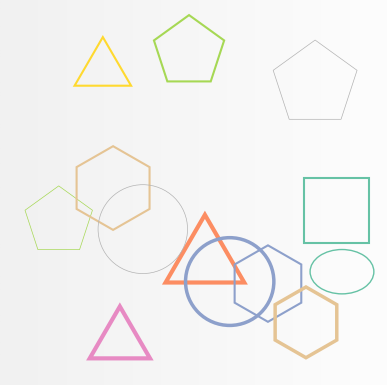[{"shape": "oval", "thickness": 1, "radius": 0.41, "center": [0.883, 0.294]}, {"shape": "square", "thickness": 1.5, "radius": 0.42, "center": [0.869, 0.454]}, {"shape": "triangle", "thickness": 3, "radius": 0.59, "center": [0.529, 0.325]}, {"shape": "hexagon", "thickness": 1.5, "radius": 0.5, "center": [0.692, 0.263]}, {"shape": "circle", "thickness": 2.5, "radius": 0.57, "center": [0.593, 0.269]}, {"shape": "triangle", "thickness": 3, "radius": 0.45, "center": [0.309, 0.114]}, {"shape": "pentagon", "thickness": 1.5, "radius": 0.48, "center": [0.488, 0.866]}, {"shape": "pentagon", "thickness": 0.5, "radius": 0.46, "center": [0.152, 0.426]}, {"shape": "triangle", "thickness": 1.5, "radius": 0.42, "center": [0.265, 0.819]}, {"shape": "hexagon", "thickness": 2.5, "radius": 0.46, "center": [0.79, 0.163]}, {"shape": "hexagon", "thickness": 1.5, "radius": 0.54, "center": [0.292, 0.512]}, {"shape": "circle", "thickness": 0.5, "radius": 0.58, "center": [0.369, 0.405]}, {"shape": "pentagon", "thickness": 0.5, "radius": 0.57, "center": [0.813, 0.782]}]